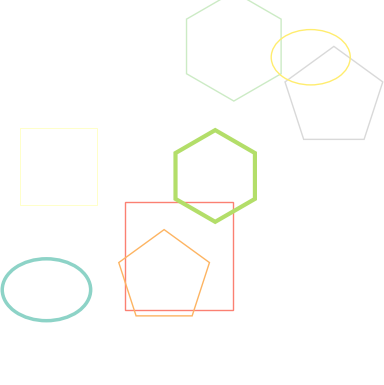[{"shape": "oval", "thickness": 2.5, "radius": 0.57, "center": [0.121, 0.247]}, {"shape": "square", "thickness": 0.5, "radius": 0.5, "center": [0.152, 0.567]}, {"shape": "square", "thickness": 1, "radius": 0.7, "center": [0.465, 0.335]}, {"shape": "pentagon", "thickness": 1, "radius": 0.62, "center": [0.426, 0.28]}, {"shape": "hexagon", "thickness": 3, "radius": 0.6, "center": [0.559, 0.543]}, {"shape": "pentagon", "thickness": 1, "radius": 0.67, "center": [0.867, 0.746]}, {"shape": "hexagon", "thickness": 1, "radius": 0.71, "center": [0.607, 0.879]}, {"shape": "oval", "thickness": 1, "radius": 0.51, "center": [0.807, 0.851]}]